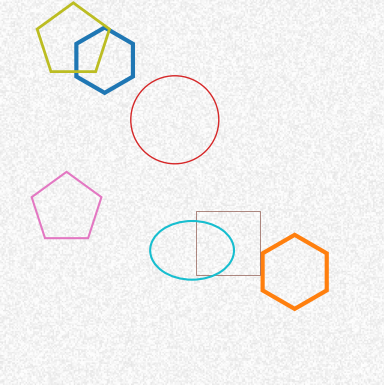[{"shape": "hexagon", "thickness": 3, "radius": 0.42, "center": [0.272, 0.844]}, {"shape": "hexagon", "thickness": 3, "radius": 0.48, "center": [0.765, 0.294]}, {"shape": "circle", "thickness": 1, "radius": 0.57, "center": [0.454, 0.689]}, {"shape": "square", "thickness": 0.5, "radius": 0.42, "center": [0.592, 0.368]}, {"shape": "pentagon", "thickness": 1.5, "radius": 0.48, "center": [0.173, 0.458]}, {"shape": "pentagon", "thickness": 2, "radius": 0.49, "center": [0.19, 0.894]}, {"shape": "oval", "thickness": 1.5, "radius": 0.54, "center": [0.499, 0.35]}]